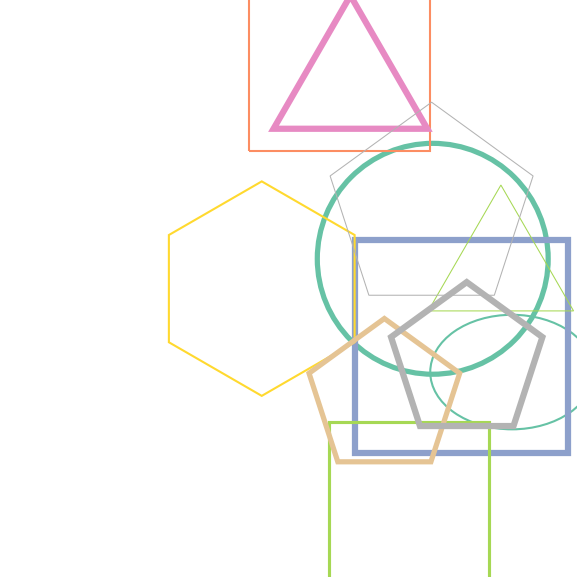[{"shape": "oval", "thickness": 1, "radius": 0.71, "center": [0.887, 0.355]}, {"shape": "circle", "thickness": 2.5, "radius": 1.0, "center": [0.749, 0.551]}, {"shape": "square", "thickness": 1, "radius": 0.79, "center": [0.588, 0.896]}, {"shape": "square", "thickness": 3, "radius": 0.92, "center": [0.799, 0.399]}, {"shape": "triangle", "thickness": 3, "radius": 0.77, "center": [0.607, 0.853]}, {"shape": "square", "thickness": 1.5, "radius": 0.69, "center": [0.709, 0.131]}, {"shape": "triangle", "thickness": 0.5, "radius": 0.73, "center": [0.867, 0.533]}, {"shape": "hexagon", "thickness": 1, "radius": 0.93, "center": [0.453, 0.499]}, {"shape": "pentagon", "thickness": 2.5, "radius": 0.69, "center": [0.666, 0.31]}, {"shape": "pentagon", "thickness": 3, "radius": 0.69, "center": [0.808, 0.373]}, {"shape": "pentagon", "thickness": 0.5, "radius": 0.92, "center": [0.747, 0.637]}]